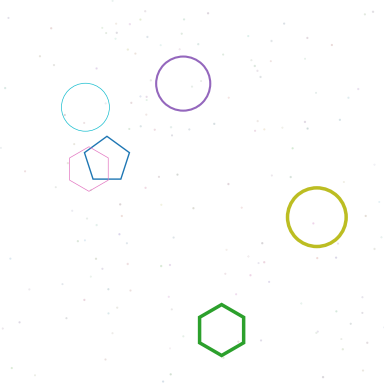[{"shape": "pentagon", "thickness": 1, "radius": 0.31, "center": [0.278, 0.584]}, {"shape": "hexagon", "thickness": 2.5, "radius": 0.33, "center": [0.576, 0.143]}, {"shape": "circle", "thickness": 1.5, "radius": 0.35, "center": [0.476, 0.783]}, {"shape": "hexagon", "thickness": 0.5, "radius": 0.29, "center": [0.231, 0.561]}, {"shape": "circle", "thickness": 2.5, "radius": 0.38, "center": [0.823, 0.436]}, {"shape": "circle", "thickness": 0.5, "radius": 0.31, "center": [0.222, 0.721]}]